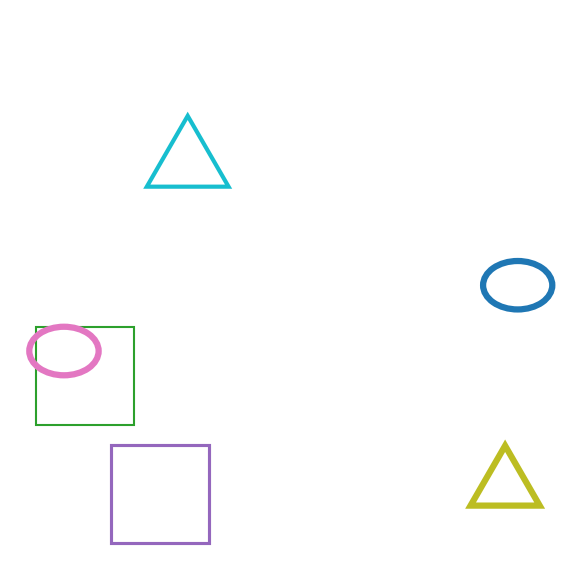[{"shape": "oval", "thickness": 3, "radius": 0.3, "center": [0.896, 0.505]}, {"shape": "square", "thickness": 1, "radius": 0.42, "center": [0.147, 0.349]}, {"shape": "square", "thickness": 1.5, "radius": 0.43, "center": [0.277, 0.144]}, {"shape": "oval", "thickness": 3, "radius": 0.3, "center": [0.111, 0.391]}, {"shape": "triangle", "thickness": 3, "radius": 0.35, "center": [0.875, 0.158]}, {"shape": "triangle", "thickness": 2, "radius": 0.41, "center": [0.325, 0.717]}]